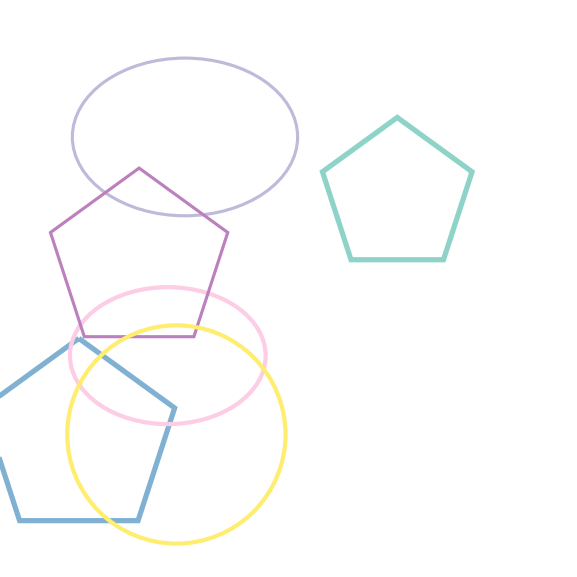[{"shape": "pentagon", "thickness": 2.5, "radius": 0.68, "center": [0.688, 0.66]}, {"shape": "oval", "thickness": 1.5, "radius": 0.98, "center": [0.32, 0.762]}, {"shape": "pentagon", "thickness": 2.5, "radius": 0.87, "center": [0.136, 0.239]}, {"shape": "oval", "thickness": 2, "radius": 0.85, "center": [0.291, 0.383]}, {"shape": "pentagon", "thickness": 1.5, "radius": 0.81, "center": [0.241, 0.547]}, {"shape": "circle", "thickness": 2, "radius": 0.94, "center": [0.305, 0.247]}]